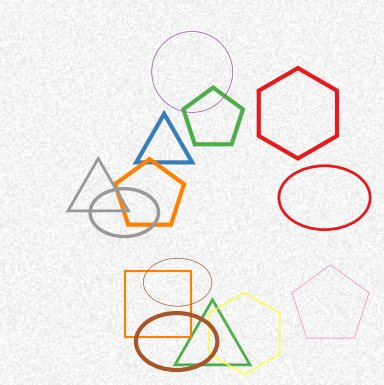[{"shape": "hexagon", "thickness": 3, "radius": 0.59, "center": [0.774, 0.706]}, {"shape": "oval", "thickness": 2, "radius": 0.59, "center": [0.843, 0.486]}, {"shape": "triangle", "thickness": 3, "radius": 0.42, "center": [0.427, 0.62]}, {"shape": "pentagon", "thickness": 3, "radius": 0.41, "center": [0.554, 0.691]}, {"shape": "triangle", "thickness": 2, "radius": 0.56, "center": [0.552, 0.109]}, {"shape": "circle", "thickness": 0.5, "radius": 0.53, "center": [0.499, 0.813]}, {"shape": "square", "thickness": 1.5, "radius": 0.43, "center": [0.41, 0.209]}, {"shape": "pentagon", "thickness": 3, "radius": 0.47, "center": [0.388, 0.493]}, {"shape": "hexagon", "thickness": 1, "radius": 0.53, "center": [0.635, 0.134]}, {"shape": "oval", "thickness": 3, "radius": 0.53, "center": [0.459, 0.113]}, {"shape": "oval", "thickness": 0.5, "radius": 0.44, "center": [0.461, 0.267]}, {"shape": "pentagon", "thickness": 0.5, "radius": 0.53, "center": [0.858, 0.207]}, {"shape": "oval", "thickness": 2.5, "radius": 0.44, "center": [0.323, 0.448]}, {"shape": "triangle", "thickness": 2, "radius": 0.45, "center": [0.255, 0.498]}]